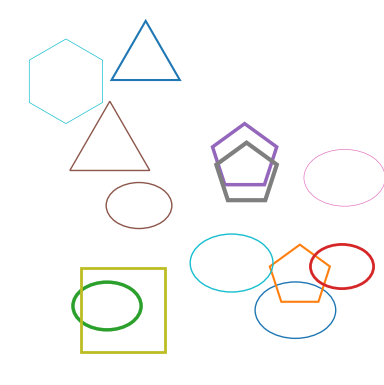[{"shape": "triangle", "thickness": 1.5, "radius": 0.51, "center": [0.378, 0.843]}, {"shape": "oval", "thickness": 1, "radius": 0.52, "center": [0.767, 0.194]}, {"shape": "pentagon", "thickness": 1.5, "radius": 0.41, "center": [0.779, 0.283]}, {"shape": "oval", "thickness": 2.5, "radius": 0.44, "center": [0.278, 0.205]}, {"shape": "oval", "thickness": 2, "radius": 0.41, "center": [0.888, 0.308]}, {"shape": "pentagon", "thickness": 2.5, "radius": 0.44, "center": [0.635, 0.591]}, {"shape": "oval", "thickness": 1, "radius": 0.43, "center": [0.361, 0.466]}, {"shape": "triangle", "thickness": 1, "radius": 0.6, "center": [0.285, 0.617]}, {"shape": "oval", "thickness": 0.5, "radius": 0.53, "center": [0.895, 0.538]}, {"shape": "pentagon", "thickness": 3, "radius": 0.41, "center": [0.64, 0.547]}, {"shape": "square", "thickness": 2, "radius": 0.55, "center": [0.318, 0.194]}, {"shape": "oval", "thickness": 1, "radius": 0.54, "center": [0.602, 0.317]}, {"shape": "hexagon", "thickness": 0.5, "radius": 0.55, "center": [0.171, 0.789]}]